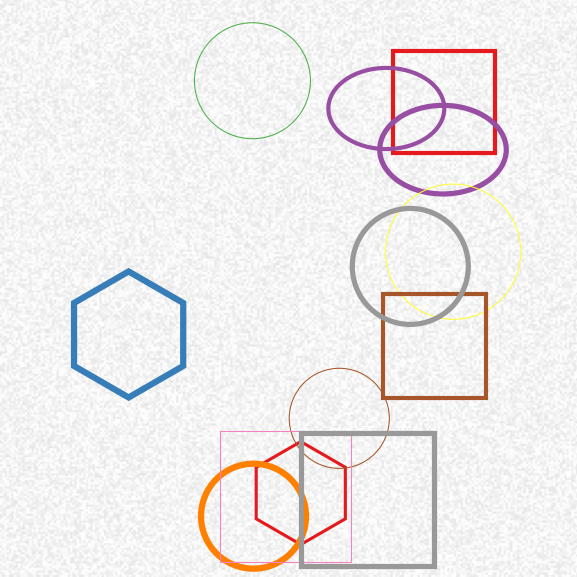[{"shape": "hexagon", "thickness": 1.5, "radius": 0.45, "center": [0.521, 0.145]}, {"shape": "square", "thickness": 2, "radius": 0.44, "center": [0.768, 0.822]}, {"shape": "hexagon", "thickness": 3, "radius": 0.55, "center": [0.223, 0.42]}, {"shape": "circle", "thickness": 0.5, "radius": 0.5, "center": [0.437, 0.859]}, {"shape": "oval", "thickness": 2, "radius": 0.5, "center": [0.669, 0.811]}, {"shape": "oval", "thickness": 2.5, "radius": 0.55, "center": [0.767, 0.74]}, {"shape": "circle", "thickness": 3, "radius": 0.45, "center": [0.439, 0.105]}, {"shape": "circle", "thickness": 0.5, "radius": 0.59, "center": [0.785, 0.563]}, {"shape": "square", "thickness": 2, "radius": 0.45, "center": [0.752, 0.399]}, {"shape": "circle", "thickness": 0.5, "radius": 0.43, "center": [0.588, 0.275]}, {"shape": "square", "thickness": 0.5, "radius": 0.57, "center": [0.495, 0.139]}, {"shape": "square", "thickness": 2.5, "radius": 0.57, "center": [0.637, 0.134]}, {"shape": "circle", "thickness": 2.5, "radius": 0.5, "center": [0.71, 0.538]}]